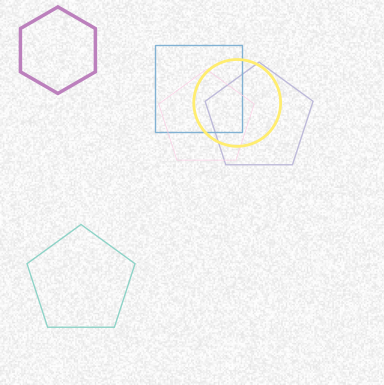[{"shape": "pentagon", "thickness": 1, "radius": 0.74, "center": [0.21, 0.269]}, {"shape": "pentagon", "thickness": 1, "radius": 0.74, "center": [0.673, 0.691]}, {"shape": "square", "thickness": 1, "radius": 0.56, "center": [0.516, 0.77]}, {"shape": "pentagon", "thickness": 0.5, "radius": 0.65, "center": [0.536, 0.69]}, {"shape": "hexagon", "thickness": 2.5, "radius": 0.56, "center": [0.15, 0.87]}, {"shape": "circle", "thickness": 2, "radius": 0.56, "center": [0.616, 0.733]}]